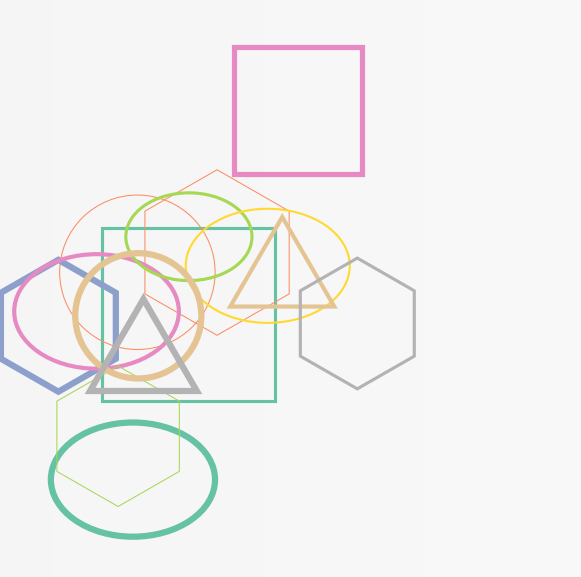[{"shape": "square", "thickness": 1.5, "radius": 0.75, "center": [0.324, 0.454]}, {"shape": "oval", "thickness": 3, "radius": 0.71, "center": [0.229, 0.169]}, {"shape": "hexagon", "thickness": 0.5, "radius": 0.72, "center": [0.373, 0.562]}, {"shape": "circle", "thickness": 0.5, "radius": 0.67, "center": [0.236, 0.528]}, {"shape": "hexagon", "thickness": 3, "radius": 0.57, "center": [0.1, 0.435]}, {"shape": "square", "thickness": 2.5, "radius": 0.55, "center": [0.512, 0.809]}, {"shape": "oval", "thickness": 2, "radius": 0.71, "center": [0.166, 0.46]}, {"shape": "oval", "thickness": 1.5, "radius": 0.54, "center": [0.325, 0.589]}, {"shape": "hexagon", "thickness": 0.5, "radius": 0.61, "center": [0.203, 0.244]}, {"shape": "oval", "thickness": 1, "radius": 0.71, "center": [0.461, 0.539]}, {"shape": "triangle", "thickness": 2, "radius": 0.52, "center": [0.486, 0.52]}, {"shape": "circle", "thickness": 3, "radius": 0.54, "center": [0.238, 0.452]}, {"shape": "hexagon", "thickness": 1.5, "radius": 0.57, "center": [0.615, 0.439]}, {"shape": "triangle", "thickness": 3, "radius": 0.53, "center": [0.247, 0.375]}]